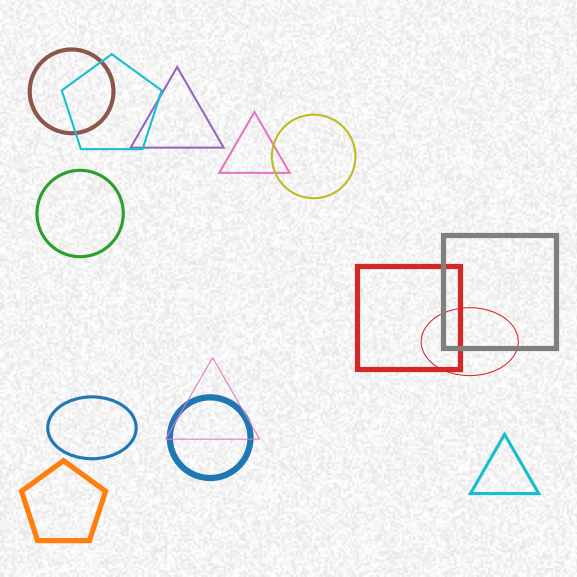[{"shape": "oval", "thickness": 1.5, "radius": 0.38, "center": [0.159, 0.258]}, {"shape": "circle", "thickness": 3, "radius": 0.35, "center": [0.364, 0.241]}, {"shape": "pentagon", "thickness": 2.5, "radius": 0.38, "center": [0.11, 0.125]}, {"shape": "circle", "thickness": 1.5, "radius": 0.37, "center": [0.139, 0.629]}, {"shape": "oval", "thickness": 0.5, "radius": 0.42, "center": [0.813, 0.408]}, {"shape": "square", "thickness": 2.5, "radius": 0.45, "center": [0.707, 0.449]}, {"shape": "triangle", "thickness": 1, "radius": 0.47, "center": [0.307, 0.79]}, {"shape": "circle", "thickness": 2, "radius": 0.36, "center": [0.124, 0.841]}, {"shape": "triangle", "thickness": 1, "radius": 0.35, "center": [0.441, 0.735]}, {"shape": "triangle", "thickness": 0.5, "radius": 0.47, "center": [0.368, 0.286]}, {"shape": "square", "thickness": 2.5, "radius": 0.49, "center": [0.865, 0.494]}, {"shape": "circle", "thickness": 1, "radius": 0.36, "center": [0.543, 0.728]}, {"shape": "pentagon", "thickness": 1, "radius": 0.45, "center": [0.193, 0.814]}, {"shape": "triangle", "thickness": 1.5, "radius": 0.34, "center": [0.874, 0.179]}]